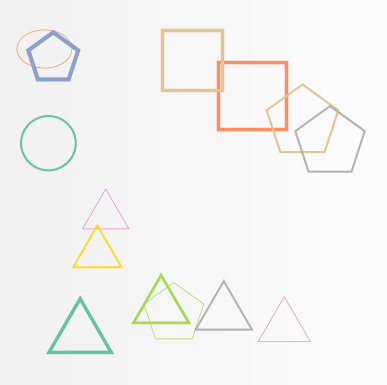[{"shape": "triangle", "thickness": 2.5, "radius": 0.46, "center": [0.207, 0.131]}, {"shape": "circle", "thickness": 1.5, "radius": 0.35, "center": [0.125, 0.628]}, {"shape": "oval", "thickness": 0.5, "radius": 0.35, "center": [0.115, 0.873]}, {"shape": "square", "thickness": 2.5, "radius": 0.44, "center": [0.651, 0.752]}, {"shape": "pentagon", "thickness": 3, "radius": 0.34, "center": [0.138, 0.848]}, {"shape": "triangle", "thickness": 0.5, "radius": 0.35, "center": [0.273, 0.44]}, {"shape": "triangle", "thickness": 0.5, "radius": 0.39, "center": [0.734, 0.151]}, {"shape": "pentagon", "thickness": 0.5, "radius": 0.41, "center": [0.449, 0.185]}, {"shape": "triangle", "thickness": 2, "radius": 0.41, "center": [0.416, 0.203]}, {"shape": "triangle", "thickness": 1.5, "radius": 0.36, "center": [0.251, 0.342]}, {"shape": "square", "thickness": 2.5, "radius": 0.39, "center": [0.495, 0.845]}, {"shape": "pentagon", "thickness": 1.5, "radius": 0.49, "center": [0.781, 0.684]}, {"shape": "triangle", "thickness": 1.5, "radius": 0.42, "center": [0.578, 0.186]}, {"shape": "pentagon", "thickness": 1.5, "radius": 0.47, "center": [0.852, 0.63]}]